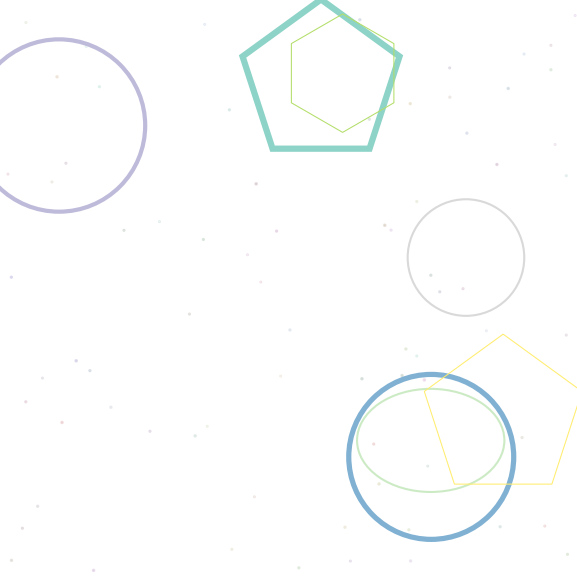[{"shape": "pentagon", "thickness": 3, "radius": 0.71, "center": [0.556, 0.857]}, {"shape": "circle", "thickness": 2, "radius": 0.75, "center": [0.102, 0.782]}, {"shape": "circle", "thickness": 2.5, "radius": 0.71, "center": [0.747, 0.208]}, {"shape": "hexagon", "thickness": 0.5, "radius": 0.51, "center": [0.593, 0.872]}, {"shape": "circle", "thickness": 1, "radius": 0.5, "center": [0.807, 0.553]}, {"shape": "oval", "thickness": 1, "radius": 0.64, "center": [0.746, 0.237]}, {"shape": "pentagon", "thickness": 0.5, "radius": 0.72, "center": [0.871, 0.277]}]